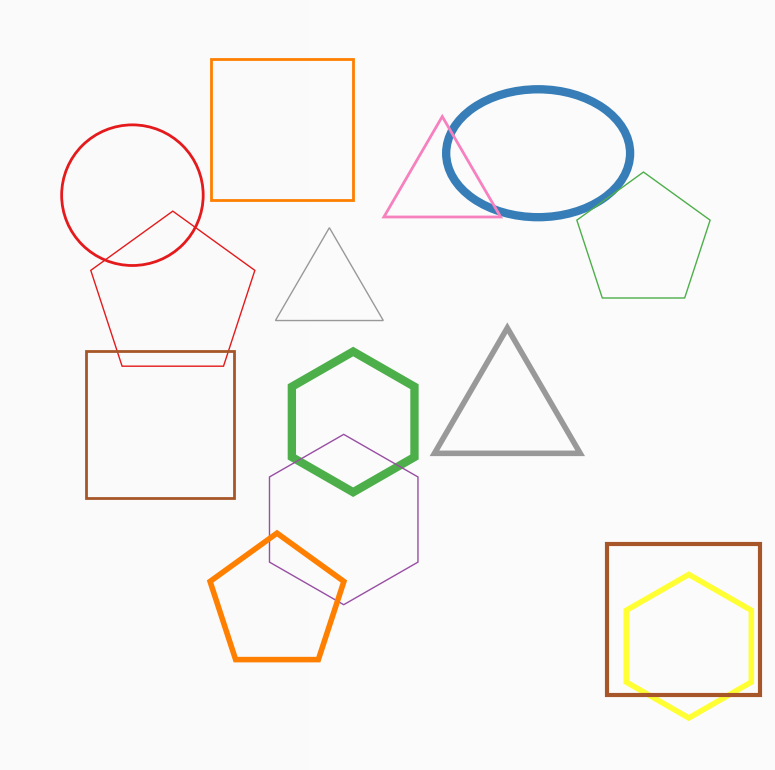[{"shape": "pentagon", "thickness": 0.5, "radius": 0.56, "center": [0.223, 0.614]}, {"shape": "circle", "thickness": 1, "radius": 0.46, "center": [0.171, 0.747]}, {"shape": "oval", "thickness": 3, "radius": 0.59, "center": [0.694, 0.801]}, {"shape": "hexagon", "thickness": 3, "radius": 0.46, "center": [0.456, 0.452]}, {"shape": "pentagon", "thickness": 0.5, "radius": 0.45, "center": [0.83, 0.686]}, {"shape": "hexagon", "thickness": 0.5, "radius": 0.55, "center": [0.444, 0.325]}, {"shape": "pentagon", "thickness": 2, "radius": 0.45, "center": [0.357, 0.217]}, {"shape": "square", "thickness": 1, "radius": 0.46, "center": [0.364, 0.832]}, {"shape": "hexagon", "thickness": 2, "radius": 0.47, "center": [0.889, 0.161]}, {"shape": "square", "thickness": 1, "radius": 0.48, "center": [0.206, 0.449]}, {"shape": "square", "thickness": 1.5, "radius": 0.49, "center": [0.882, 0.196]}, {"shape": "triangle", "thickness": 1, "radius": 0.43, "center": [0.571, 0.762]}, {"shape": "triangle", "thickness": 0.5, "radius": 0.4, "center": [0.425, 0.624]}, {"shape": "triangle", "thickness": 2, "radius": 0.54, "center": [0.655, 0.466]}]